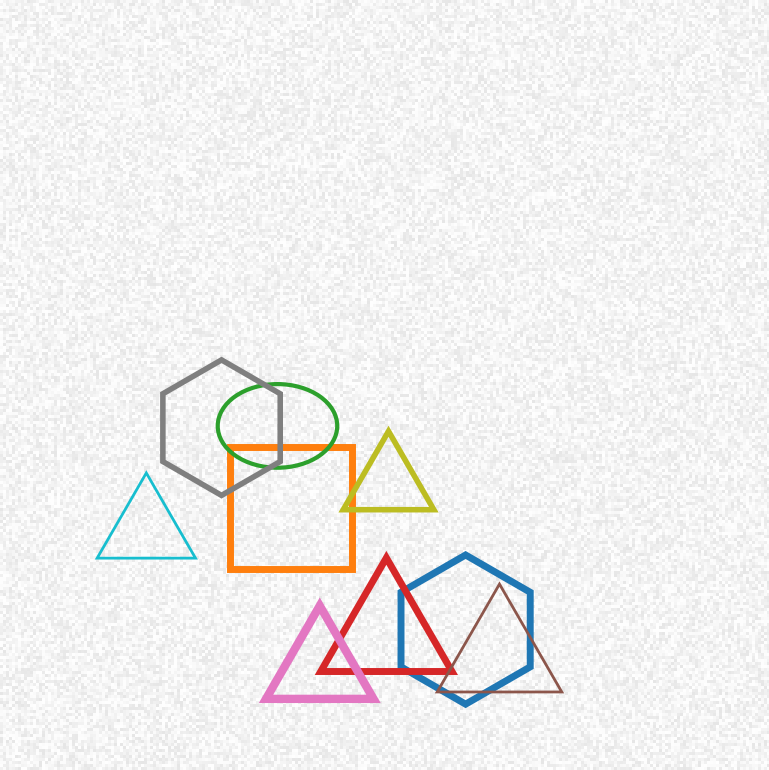[{"shape": "hexagon", "thickness": 2.5, "radius": 0.48, "center": [0.605, 0.182]}, {"shape": "square", "thickness": 2.5, "radius": 0.4, "center": [0.377, 0.341]}, {"shape": "oval", "thickness": 1.5, "radius": 0.39, "center": [0.36, 0.447]}, {"shape": "triangle", "thickness": 2.5, "radius": 0.49, "center": [0.502, 0.177]}, {"shape": "triangle", "thickness": 1, "radius": 0.47, "center": [0.649, 0.148]}, {"shape": "triangle", "thickness": 3, "radius": 0.4, "center": [0.415, 0.133]}, {"shape": "hexagon", "thickness": 2, "radius": 0.44, "center": [0.288, 0.445]}, {"shape": "triangle", "thickness": 2, "radius": 0.34, "center": [0.505, 0.372]}, {"shape": "triangle", "thickness": 1, "radius": 0.37, "center": [0.19, 0.312]}]